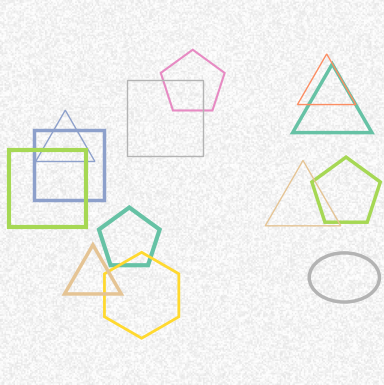[{"shape": "pentagon", "thickness": 3, "radius": 0.41, "center": [0.336, 0.378]}, {"shape": "triangle", "thickness": 2.5, "radius": 0.59, "center": [0.863, 0.715]}, {"shape": "triangle", "thickness": 1, "radius": 0.44, "center": [0.849, 0.772]}, {"shape": "triangle", "thickness": 1, "radius": 0.44, "center": [0.17, 0.625]}, {"shape": "square", "thickness": 2.5, "radius": 0.45, "center": [0.179, 0.571]}, {"shape": "pentagon", "thickness": 1.5, "radius": 0.44, "center": [0.501, 0.784]}, {"shape": "square", "thickness": 3, "radius": 0.5, "center": [0.123, 0.51]}, {"shape": "pentagon", "thickness": 2.5, "radius": 0.47, "center": [0.899, 0.498]}, {"shape": "hexagon", "thickness": 2, "radius": 0.56, "center": [0.368, 0.233]}, {"shape": "triangle", "thickness": 1, "radius": 0.57, "center": [0.787, 0.47]}, {"shape": "triangle", "thickness": 2.5, "radius": 0.43, "center": [0.241, 0.279]}, {"shape": "oval", "thickness": 2.5, "radius": 0.46, "center": [0.894, 0.279]}, {"shape": "square", "thickness": 1, "radius": 0.49, "center": [0.429, 0.695]}]